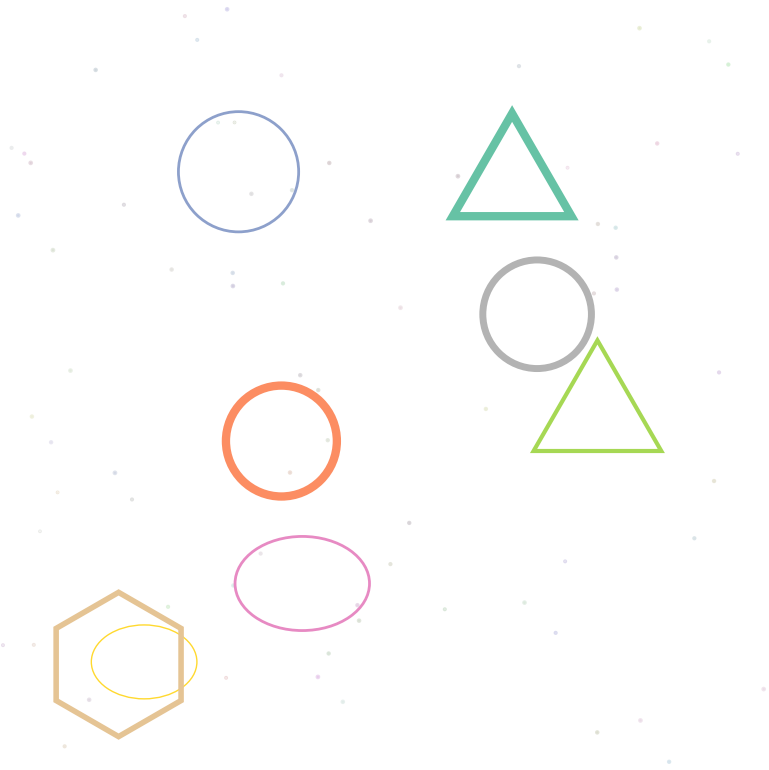[{"shape": "triangle", "thickness": 3, "radius": 0.44, "center": [0.665, 0.764]}, {"shape": "circle", "thickness": 3, "radius": 0.36, "center": [0.365, 0.427]}, {"shape": "circle", "thickness": 1, "radius": 0.39, "center": [0.31, 0.777]}, {"shape": "oval", "thickness": 1, "radius": 0.44, "center": [0.393, 0.242]}, {"shape": "triangle", "thickness": 1.5, "radius": 0.48, "center": [0.776, 0.462]}, {"shape": "oval", "thickness": 0.5, "radius": 0.34, "center": [0.187, 0.14]}, {"shape": "hexagon", "thickness": 2, "radius": 0.47, "center": [0.154, 0.137]}, {"shape": "circle", "thickness": 2.5, "radius": 0.35, "center": [0.698, 0.592]}]